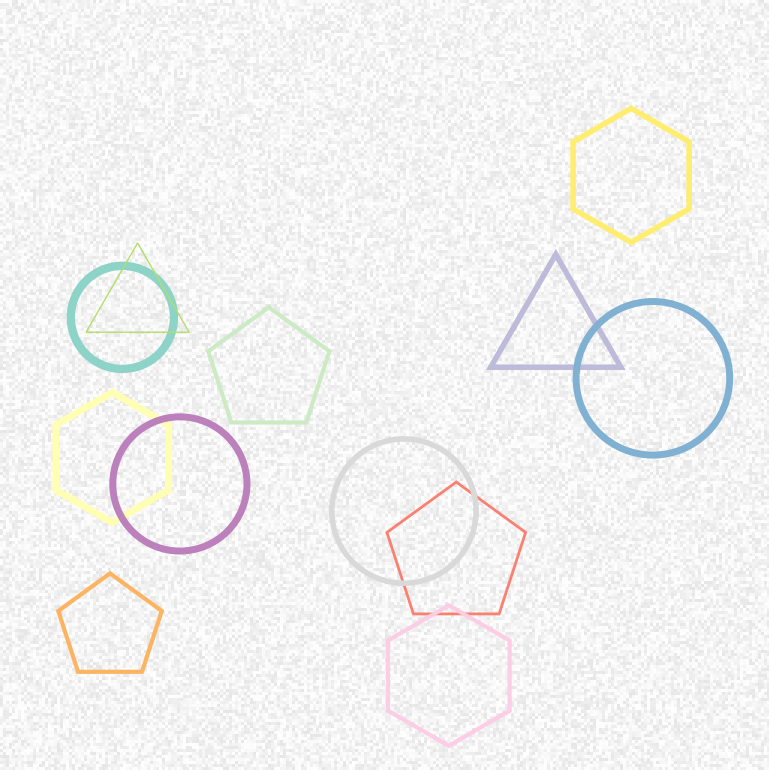[{"shape": "circle", "thickness": 3, "radius": 0.33, "center": [0.159, 0.588]}, {"shape": "hexagon", "thickness": 2.5, "radius": 0.42, "center": [0.146, 0.406]}, {"shape": "triangle", "thickness": 2, "radius": 0.49, "center": [0.722, 0.572]}, {"shape": "pentagon", "thickness": 1, "radius": 0.47, "center": [0.593, 0.279]}, {"shape": "circle", "thickness": 2.5, "radius": 0.5, "center": [0.848, 0.509]}, {"shape": "pentagon", "thickness": 1.5, "radius": 0.35, "center": [0.143, 0.185]}, {"shape": "triangle", "thickness": 0.5, "radius": 0.39, "center": [0.179, 0.607]}, {"shape": "hexagon", "thickness": 1.5, "radius": 0.46, "center": [0.583, 0.123]}, {"shape": "circle", "thickness": 2, "radius": 0.47, "center": [0.525, 0.336]}, {"shape": "circle", "thickness": 2.5, "radius": 0.44, "center": [0.234, 0.372]}, {"shape": "pentagon", "thickness": 1.5, "radius": 0.41, "center": [0.349, 0.518]}, {"shape": "hexagon", "thickness": 2, "radius": 0.44, "center": [0.82, 0.772]}]